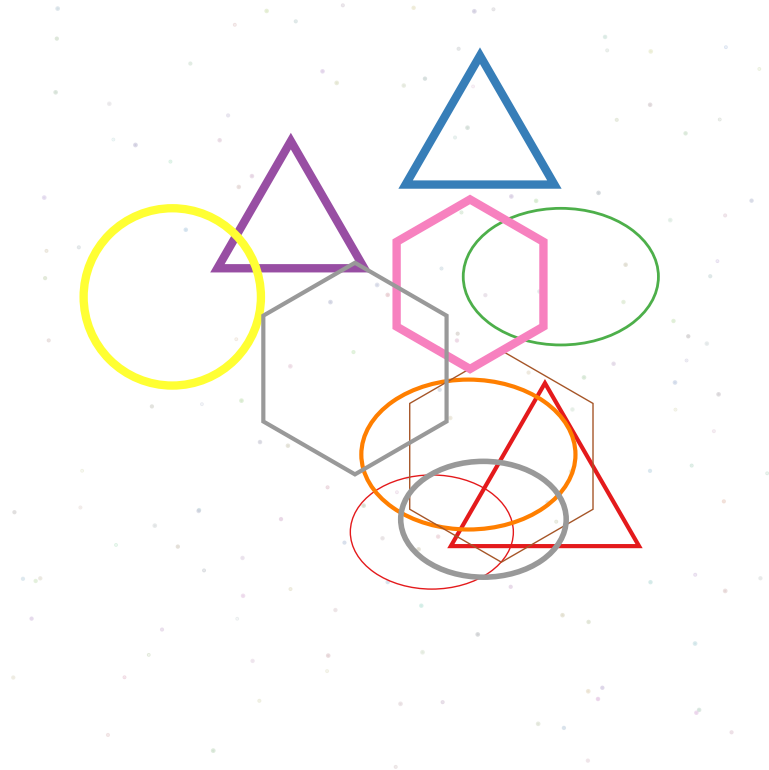[{"shape": "oval", "thickness": 0.5, "radius": 0.53, "center": [0.561, 0.309]}, {"shape": "triangle", "thickness": 1.5, "radius": 0.71, "center": [0.708, 0.361]}, {"shape": "triangle", "thickness": 3, "radius": 0.56, "center": [0.623, 0.816]}, {"shape": "oval", "thickness": 1, "radius": 0.63, "center": [0.728, 0.641]}, {"shape": "triangle", "thickness": 3, "radius": 0.55, "center": [0.378, 0.707]}, {"shape": "oval", "thickness": 1.5, "radius": 0.7, "center": [0.608, 0.41]}, {"shape": "circle", "thickness": 3, "radius": 0.58, "center": [0.224, 0.614]}, {"shape": "hexagon", "thickness": 0.5, "radius": 0.69, "center": [0.651, 0.407]}, {"shape": "hexagon", "thickness": 3, "radius": 0.55, "center": [0.61, 0.631]}, {"shape": "oval", "thickness": 2, "radius": 0.54, "center": [0.628, 0.326]}, {"shape": "hexagon", "thickness": 1.5, "radius": 0.69, "center": [0.461, 0.521]}]